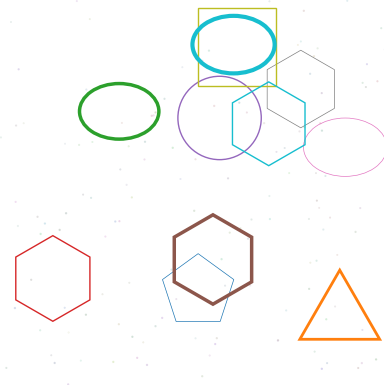[{"shape": "pentagon", "thickness": 0.5, "radius": 0.49, "center": [0.515, 0.244]}, {"shape": "triangle", "thickness": 2, "radius": 0.6, "center": [0.882, 0.179]}, {"shape": "oval", "thickness": 2.5, "radius": 0.52, "center": [0.31, 0.711]}, {"shape": "hexagon", "thickness": 1, "radius": 0.56, "center": [0.137, 0.277]}, {"shape": "circle", "thickness": 1, "radius": 0.54, "center": [0.57, 0.694]}, {"shape": "hexagon", "thickness": 2.5, "radius": 0.58, "center": [0.553, 0.326]}, {"shape": "oval", "thickness": 0.5, "radius": 0.54, "center": [0.897, 0.618]}, {"shape": "hexagon", "thickness": 0.5, "radius": 0.5, "center": [0.781, 0.769]}, {"shape": "square", "thickness": 1, "radius": 0.51, "center": [0.615, 0.878]}, {"shape": "oval", "thickness": 3, "radius": 0.53, "center": [0.607, 0.884]}, {"shape": "hexagon", "thickness": 1, "radius": 0.54, "center": [0.698, 0.678]}]